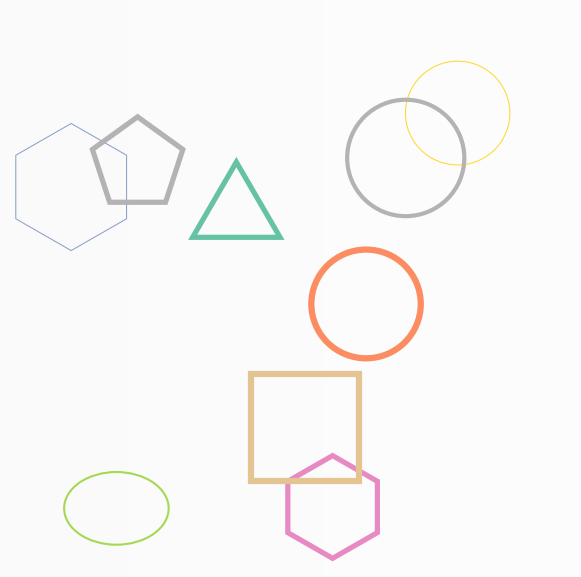[{"shape": "triangle", "thickness": 2.5, "radius": 0.43, "center": [0.407, 0.632]}, {"shape": "circle", "thickness": 3, "radius": 0.47, "center": [0.63, 0.473]}, {"shape": "hexagon", "thickness": 0.5, "radius": 0.55, "center": [0.122, 0.675]}, {"shape": "hexagon", "thickness": 2.5, "radius": 0.44, "center": [0.572, 0.121]}, {"shape": "oval", "thickness": 1, "radius": 0.45, "center": [0.2, 0.119]}, {"shape": "circle", "thickness": 0.5, "radius": 0.45, "center": [0.787, 0.803]}, {"shape": "square", "thickness": 3, "radius": 0.46, "center": [0.525, 0.26]}, {"shape": "pentagon", "thickness": 2.5, "radius": 0.41, "center": [0.237, 0.715]}, {"shape": "circle", "thickness": 2, "radius": 0.5, "center": [0.698, 0.726]}]